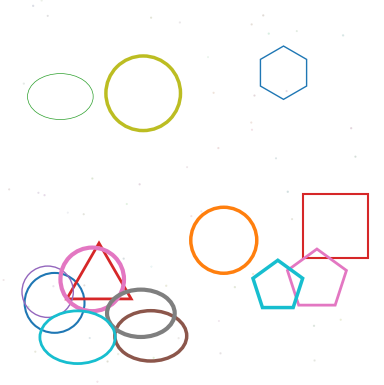[{"shape": "circle", "thickness": 1.5, "radius": 0.39, "center": [0.142, 0.213]}, {"shape": "hexagon", "thickness": 1, "radius": 0.35, "center": [0.736, 0.811]}, {"shape": "circle", "thickness": 2.5, "radius": 0.43, "center": [0.581, 0.376]}, {"shape": "oval", "thickness": 0.5, "radius": 0.43, "center": [0.157, 0.749]}, {"shape": "triangle", "thickness": 2, "radius": 0.48, "center": [0.257, 0.272]}, {"shape": "square", "thickness": 1.5, "radius": 0.42, "center": [0.872, 0.413]}, {"shape": "circle", "thickness": 1, "radius": 0.33, "center": [0.124, 0.242]}, {"shape": "oval", "thickness": 2.5, "radius": 0.47, "center": [0.392, 0.128]}, {"shape": "pentagon", "thickness": 2, "radius": 0.4, "center": [0.823, 0.273]}, {"shape": "circle", "thickness": 3, "radius": 0.41, "center": [0.24, 0.274]}, {"shape": "oval", "thickness": 3, "radius": 0.44, "center": [0.366, 0.186]}, {"shape": "circle", "thickness": 2.5, "radius": 0.48, "center": [0.372, 0.758]}, {"shape": "oval", "thickness": 2, "radius": 0.49, "center": [0.201, 0.124]}, {"shape": "pentagon", "thickness": 2.5, "radius": 0.34, "center": [0.722, 0.256]}]